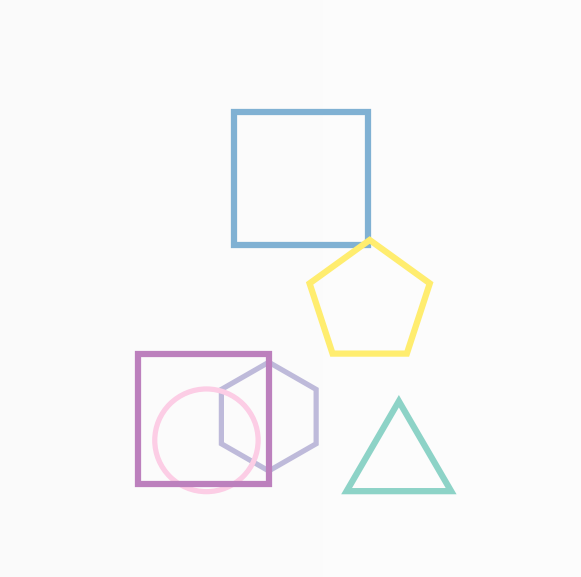[{"shape": "triangle", "thickness": 3, "radius": 0.52, "center": [0.686, 0.201]}, {"shape": "hexagon", "thickness": 2.5, "radius": 0.47, "center": [0.462, 0.278]}, {"shape": "square", "thickness": 3, "radius": 0.58, "center": [0.518, 0.69]}, {"shape": "circle", "thickness": 2.5, "radius": 0.44, "center": [0.355, 0.237]}, {"shape": "square", "thickness": 3, "radius": 0.56, "center": [0.35, 0.274]}, {"shape": "pentagon", "thickness": 3, "radius": 0.54, "center": [0.636, 0.475]}]